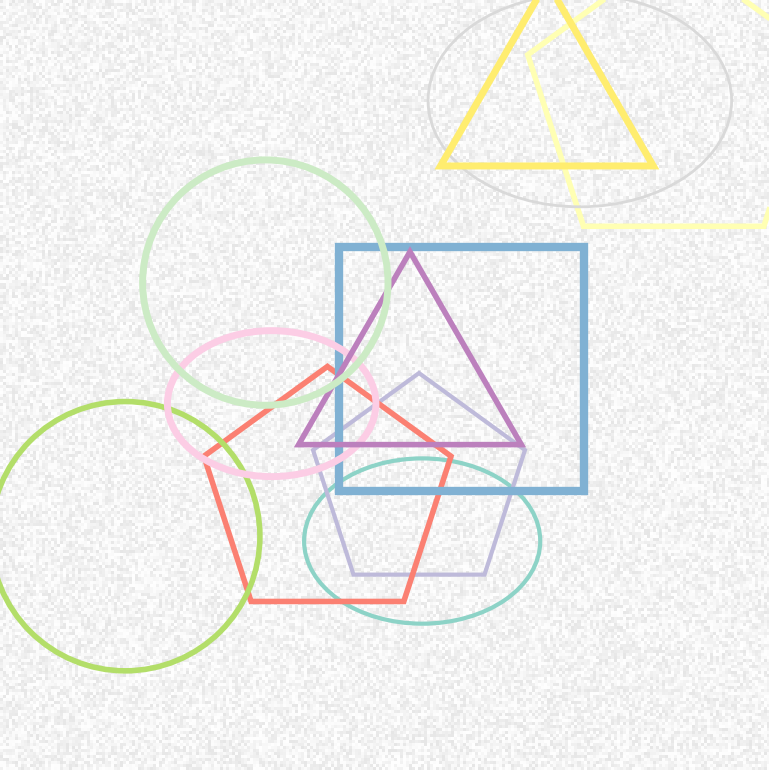[{"shape": "oval", "thickness": 1.5, "radius": 0.77, "center": [0.548, 0.297]}, {"shape": "pentagon", "thickness": 2, "radius": 1.0, "center": [0.875, 0.867]}, {"shape": "pentagon", "thickness": 1.5, "radius": 0.72, "center": [0.544, 0.371]}, {"shape": "pentagon", "thickness": 2, "radius": 0.84, "center": [0.425, 0.355]}, {"shape": "square", "thickness": 3, "radius": 0.79, "center": [0.6, 0.521]}, {"shape": "circle", "thickness": 2, "radius": 0.87, "center": [0.163, 0.304]}, {"shape": "oval", "thickness": 2.5, "radius": 0.68, "center": [0.353, 0.476]}, {"shape": "oval", "thickness": 1, "radius": 0.99, "center": [0.753, 0.869]}, {"shape": "triangle", "thickness": 2, "radius": 0.83, "center": [0.532, 0.506]}, {"shape": "circle", "thickness": 2.5, "radius": 0.8, "center": [0.345, 0.633]}, {"shape": "triangle", "thickness": 2.5, "radius": 0.8, "center": [0.71, 0.864]}]